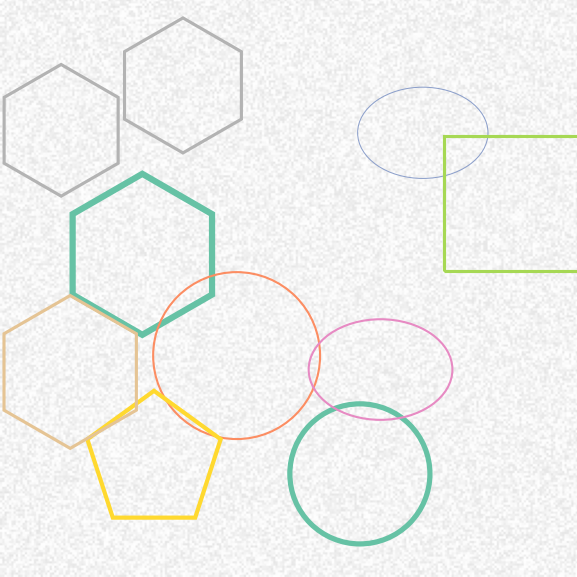[{"shape": "hexagon", "thickness": 3, "radius": 0.7, "center": [0.246, 0.559]}, {"shape": "circle", "thickness": 2.5, "radius": 0.61, "center": [0.623, 0.179]}, {"shape": "circle", "thickness": 1, "radius": 0.72, "center": [0.41, 0.383]}, {"shape": "oval", "thickness": 0.5, "radius": 0.56, "center": [0.732, 0.769]}, {"shape": "oval", "thickness": 1, "radius": 0.62, "center": [0.659, 0.359]}, {"shape": "square", "thickness": 1.5, "radius": 0.59, "center": [0.887, 0.647]}, {"shape": "pentagon", "thickness": 2, "radius": 0.61, "center": [0.267, 0.201]}, {"shape": "hexagon", "thickness": 1.5, "radius": 0.66, "center": [0.122, 0.355]}, {"shape": "hexagon", "thickness": 1.5, "radius": 0.57, "center": [0.106, 0.773]}, {"shape": "hexagon", "thickness": 1.5, "radius": 0.58, "center": [0.317, 0.851]}]